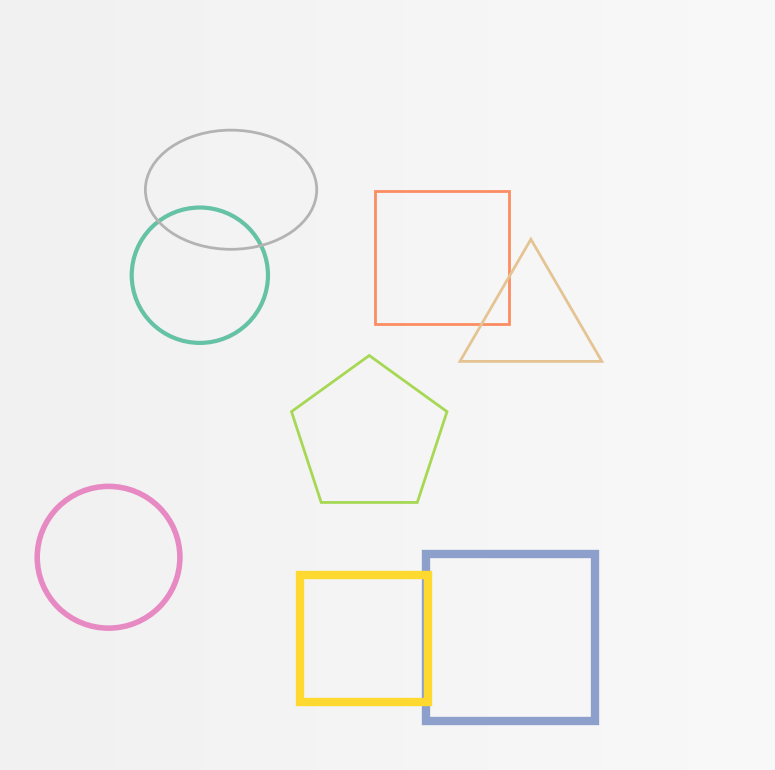[{"shape": "circle", "thickness": 1.5, "radius": 0.44, "center": [0.258, 0.643]}, {"shape": "square", "thickness": 1, "radius": 0.43, "center": [0.57, 0.666]}, {"shape": "square", "thickness": 3, "radius": 0.54, "center": [0.659, 0.172]}, {"shape": "circle", "thickness": 2, "radius": 0.46, "center": [0.14, 0.276]}, {"shape": "pentagon", "thickness": 1, "radius": 0.53, "center": [0.476, 0.433]}, {"shape": "square", "thickness": 3, "radius": 0.41, "center": [0.47, 0.171]}, {"shape": "triangle", "thickness": 1, "radius": 0.53, "center": [0.685, 0.584]}, {"shape": "oval", "thickness": 1, "radius": 0.55, "center": [0.298, 0.754]}]